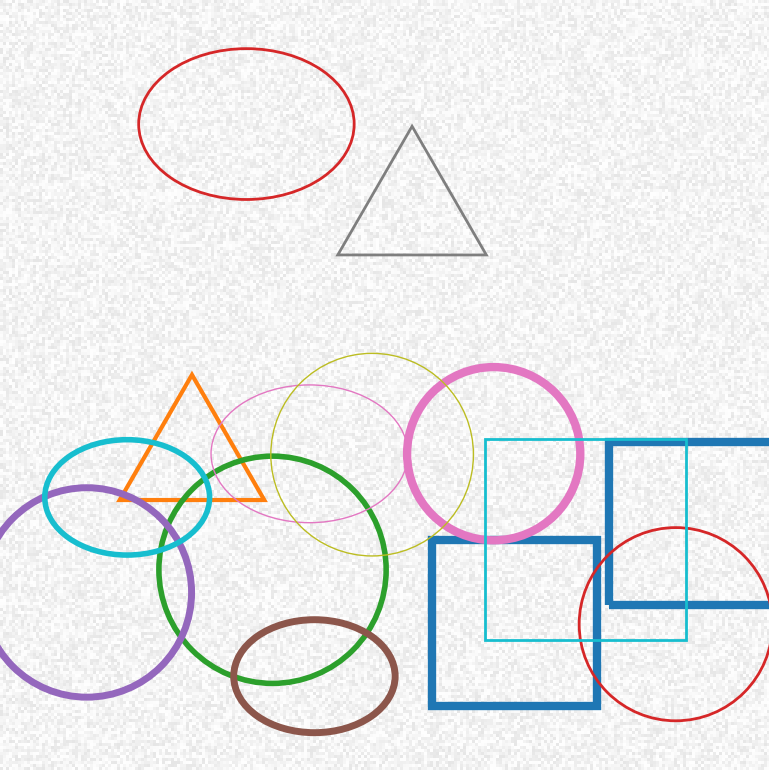[{"shape": "square", "thickness": 3, "radius": 0.54, "center": [0.668, 0.191]}, {"shape": "square", "thickness": 3, "radius": 0.53, "center": [0.896, 0.32]}, {"shape": "triangle", "thickness": 1.5, "radius": 0.54, "center": [0.249, 0.405]}, {"shape": "circle", "thickness": 2, "radius": 0.74, "center": [0.354, 0.26]}, {"shape": "circle", "thickness": 1, "radius": 0.63, "center": [0.878, 0.189]}, {"shape": "oval", "thickness": 1, "radius": 0.7, "center": [0.32, 0.839]}, {"shape": "circle", "thickness": 2.5, "radius": 0.68, "center": [0.113, 0.231]}, {"shape": "oval", "thickness": 2.5, "radius": 0.52, "center": [0.408, 0.122]}, {"shape": "oval", "thickness": 0.5, "radius": 0.64, "center": [0.402, 0.411]}, {"shape": "circle", "thickness": 3, "radius": 0.56, "center": [0.641, 0.411]}, {"shape": "triangle", "thickness": 1, "radius": 0.56, "center": [0.535, 0.725]}, {"shape": "circle", "thickness": 0.5, "radius": 0.66, "center": [0.483, 0.41]}, {"shape": "square", "thickness": 1, "radius": 0.65, "center": [0.76, 0.299]}, {"shape": "oval", "thickness": 2, "radius": 0.54, "center": [0.165, 0.354]}]